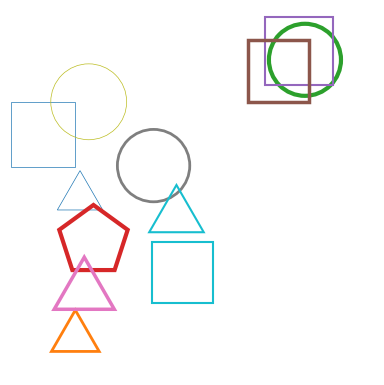[{"shape": "triangle", "thickness": 0.5, "radius": 0.34, "center": [0.208, 0.489]}, {"shape": "square", "thickness": 0.5, "radius": 0.42, "center": [0.112, 0.651]}, {"shape": "triangle", "thickness": 2, "radius": 0.36, "center": [0.196, 0.123]}, {"shape": "circle", "thickness": 3, "radius": 0.47, "center": [0.792, 0.845]}, {"shape": "pentagon", "thickness": 3, "radius": 0.47, "center": [0.243, 0.374]}, {"shape": "square", "thickness": 1.5, "radius": 0.44, "center": [0.778, 0.867]}, {"shape": "square", "thickness": 2.5, "radius": 0.4, "center": [0.723, 0.816]}, {"shape": "triangle", "thickness": 2.5, "radius": 0.45, "center": [0.219, 0.242]}, {"shape": "circle", "thickness": 2, "radius": 0.47, "center": [0.399, 0.57]}, {"shape": "circle", "thickness": 0.5, "radius": 0.49, "center": [0.23, 0.736]}, {"shape": "square", "thickness": 1.5, "radius": 0.4, "center": [0.474, 0.291]}, {"shape": "triangle", "thickness": 1.5, "radius": 0.41, "center": [0.458, 0.438]}]